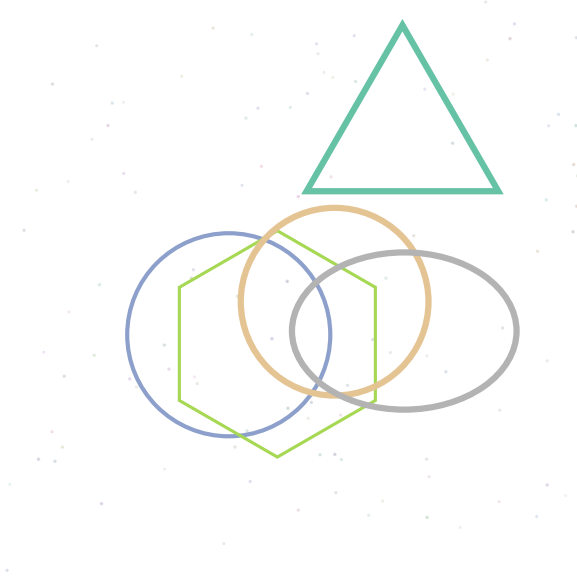[{"shape": "triangle", "thickness": 3, "radius": 0.96, "center": [0.697, 0.764]}, {"shape": "circle", "thickness": 2, "radius": 0.88, "center": [0.396, 0.419]}, {"shape": "hexagon", "thickness": 1.5, "radius": 0.98, "center": [0.48, 0.404]}, {"shape": "circle", "thickness": 3, "radius": 0.81, "center": [0.579, 0.477]}, {"shape": "oval", "thickness": 3, "radius": 0.97, "center": [0.7, 0.426]}]